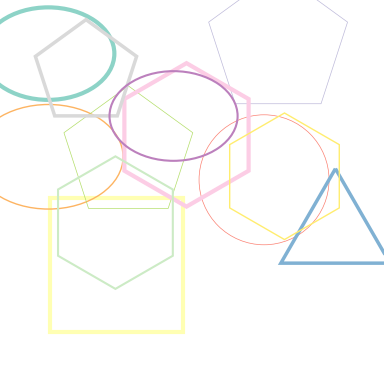[{"shape": "oval", "thickness": 3, "radius": 0.86, "center": [0.125, 0.861]}, {"shape": "square", "thickness": 3, "radius": 0.87, "center": [0.302, 0.312]}, {"shape": "pentagon", "thickness": 0.5, "radius": 0.95, "center": [0.722, 0.884]}, {"shape": "circle", "thickness": 0.5, "radius": 0.84, "center": [0.686, 0.533]}, {"shape": "triangle", "thickness": 2.5, "radius": 0.82, "center": [0.871, 0.398]}, {"shape": "oval", "thickness": 1, "radius": 0.97, "center": [0.126, 0.593]}, {"shape": "pentagon", "thickness": 0.5, "radius": 0.88, "center": [0.333, 0.601]}, {"shape": "hexagon", "thickness": 3, "radius": 0.93, "center": [0.484, 0.65]}, {"shape": "pentagon", "thickness": 2.5, "radius": 0.69, "center": [0.223, 0.811]}, {"shape": "oval", "thickness": 1.5, "radius": 0.83, "center": [0.451, 0.699]}, {"shape": "hexagon", "thickness": 1.5, "radius": 0.86, "center": [0.3, 0.422]}, {"shape": "hexagon", "thickness": 1, "radius": 0.82, "center": [0.739, 0.542]}]